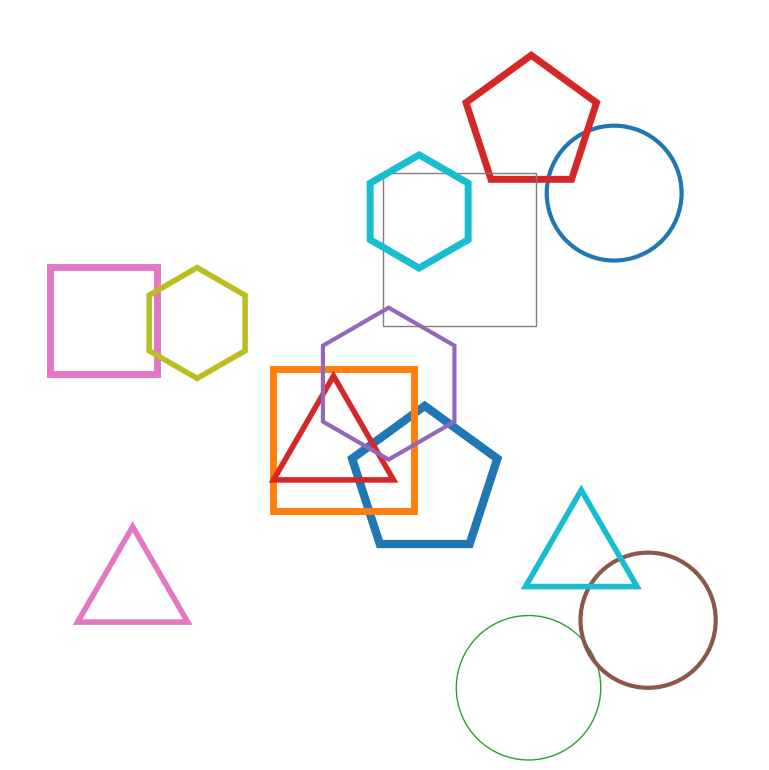[{"shape": "circle", "thickness": 1.5, "radius": 0.44, "center": [0.798, 0.749]}, {"shape": "pentagon", "thickness": 3, "radius": 0.5, "center": [0.552, 0.374]}, {"shape": "square", "thickness": 2.5, "radius": 0.46, "center": [0.446, 0.429]}, {"shape": "circle", "thickness": 0.5, "radius": 0.47, "center": [0.686, 0.107]}, {"shape": "triangle", "thickness": 2, "radius": 0.45, "center": [0.433, 0.422]}, {"shape": "pentagon", "thickness": 2.5, "radius": 0.45, "center": [0.69, 0.839]}, {"shape": "hexagon", "thickness": 1.5, "radius": 0.49, "center": [0.505, 0.502]}, {"shape": "circle", "thickness": 1.5, "radius": 0.44, "center": [0.842, 0.195]}, {"shape": "triangle", "thickness": 2, "radius": 0.41, "center": [0.172, 0.233]}, {"shape": "square", "thickness": 2.5, "radius": 0.35, "center": [0.135, 0.584]}, {"shape": "square", "thickness": 0.5, "radius": 0.5, "center": [0.596, 0.676]}, {"shape": "hexagon", "thickness": 2, "radius": 0.36, "center": [0.256, 0.581]}, {"shape": "triangle", "thickness": 2, "radius": 0.42, "center": [0.755, 0.28]}, {"shape": "hexagon", "thickness": 2.5, "radius": 0.37, "center": [0.544, 0.725]}]